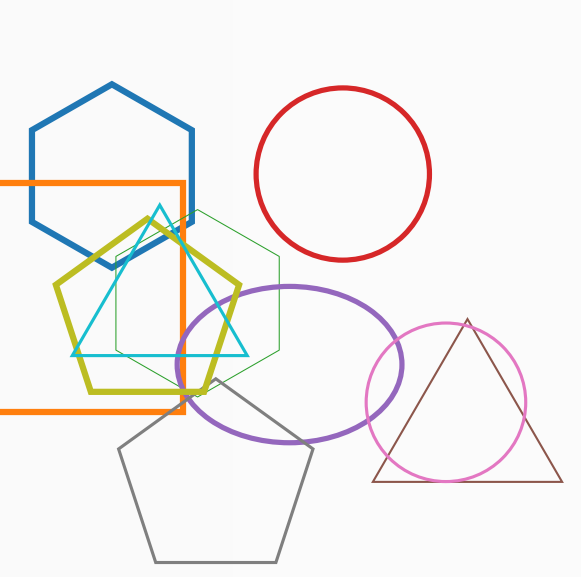[{"shape": "hexagon", "thickness": 3, "radius": 0.79, "center": [0.193, 0.694]}, {"shape": "square", "thickness": 3, "radius": 0.99, "center": [0.116, 0.483]}, {"shape": "hexagon", "thickness": 0.5, "radius": 0.81, "center": [0.34, 0.474]}, {"shape": "circle", "thickness": 2.5, "radius": 0.75, "center": [0.59, 0.698]}, {"shape": "oval", "thickness": 2.5, "radius": 0.97, "center": [0.498, 0.368]}, {"shape": "triangle", "thickness": 1, "radius": 0.94, "center": [0.804, 0.259]}, {"shape": "circle", "thickness": 1.5, "radius": 0.69, "center": [0.767, 0.303]}, {"shape": "pentagon", "thickness": 1.5, "radius": 0.88, "center": [0.371, 0.167]}, {"shape": "pentagon", "thickness": 3, "radius": 0.83, "center": [0.254, 0.455]}, {"shape": "triangle", "thickness": 1.5, "radius": 0.87, "center": [0.275, 0.47]}]